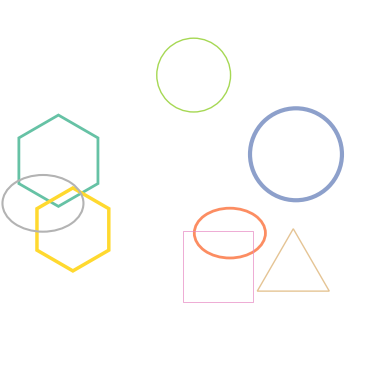[{"shape": "hexagon", "thickness": 2, "radius": 0.59, "center": [0.152, 0.583]}, {"shape": "oval", "thickness": 2, "radius": 0.46, "center": [0.597, 0.395]}, {"shape": "circle", "thickness": 3, "radius": 0.6, "center": [0.769, 0.599]}, {"shape": "square", "thickness": 0.5, "radius": 0.46, "center": [0.567, 0.307]}, {"shape": "circle", "thickness": 1, "radius": 0.48, "center": [0.503, 0.805]}, {"shape": "hexagon", "thickness": 2.5, "radius": 0.54, "center": [0.189, 0.404]}, {"shape": "triangle", "thickness": 1, "radius": 0.54, "center": [0.762, 0.298]}, {"shape": "oval", "thickness": 1.5, "radius": 0.53, "center": [0.112, 0.472]}]